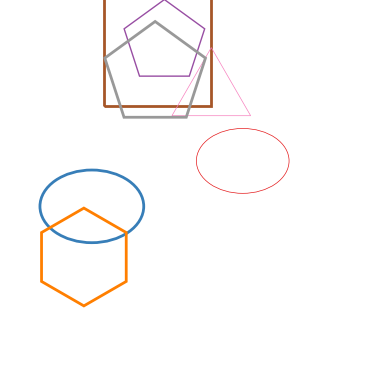[{"shape": "oval", "thickness": 0.5, "radius": 0.6, "center": [0.63, 0.582]}, {"shape": "oval", "thickness": 2, "radius": 0.67, "center": [0.239, 0.464]}, {"shape": "pentagon", "thickness": 1, "radius": 0.55, "center": [0.427, 0.891]}, {"shape": "hexagon", "thickness": 2, "radius": 0.64, "center": [0.218, 0.332]}, {"shape": "square", "thickness": 2, "radius": 0.7, "center": [0.409, 0.864]}, {"shape": "triangle", "thickness": 0.5, "radius": 0.59, "center": [0.549, 0.758]}, {"shape": "pentagon", "thickness": 2, "radius": 0.69, "center": [0.403, 0.807]}]